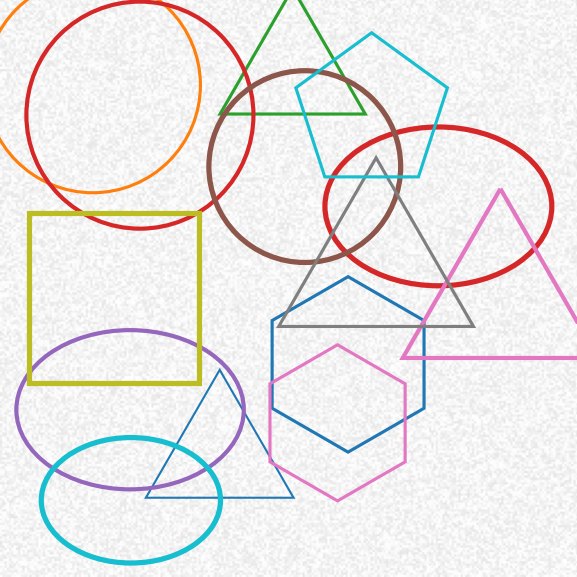[{"shape": "hexagon", "thickness": 1.5, "radius": 0.76, "center": [0.603, 0.368]}, {"shape": "triangle", "thickness": 1, "radius": 0.74, "center": [0.38, 0.211]}, {"shape": "circle", "thickness": 1.5, "radius": 0.93, "center": [0.161, 0.852]}, {"shape": "triangle", "thickness": 1.5, "radius": 0.73, "center": [0.507, 0.874]}, {"shape": "oval", "thickness": 2.5, "radius": 0.98, "center": [0.759, 0.642]}, {"shape": "circle", "thickness": 2, "radius": 0.98, "center": [0.242, 0.8]}, {"shape": "oval", "thickness": 2, "radius": 0.98, "center": [0.225, 0.29]}, {"shape": "circle", "thickness": 2.5, "radius": 0.83, "center": [0.528, 0.711]}, {"shape": "hexagon", "thickness": 1.5, "radius": 0.68, "center": [0.584, 0.267]}, {"shape": "triangle", "thickness": 2, "radius": 0.98, "center": [0.867, 0.477]}, {"shape": "triangle", "thickness": 1.5, "radius": 0.97, "center": [0.651, 0.531]}, {"shape": "square", "thickness": 2.5, "radius": 0.74, "center": [0.197, 0.484]}, {"shape": "pentagon", "thickness": 1.5, "radius": 0.69, "center": [0.643, 0.804]}, {"shape": "oval", "thickness": 2.5, "radius": 0.78, "center": [0.227, 0.133]}]